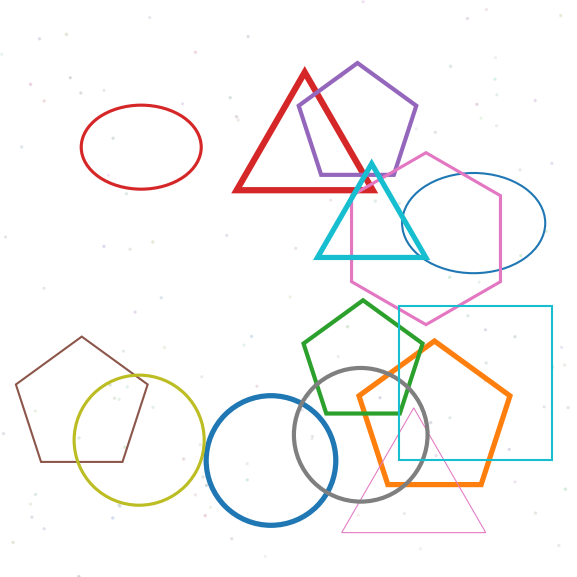[{"shape": "circle", "thickness": 2.5, "radius": 0.56, "center": [0.469, 0.202]}, {"shape": "oval", "thickness": 1, "radius": 0.62, "center": [0.82, 0.613]}, {"shape": "pentagon", "thickness": 2.5, "radius": 0.69, "center": [0.752, 0.271]}, {"shape": "pentagon", "thickness": 2, "radius": 0.54, "center": [0.629, 0.371]}, {"shape": "triangle", "thickness": 3, "radius": 0.68, "center": [0.528, 0.738]}, {"shape": "oval", "thickness": 1.5, "radius": 0.52, "center": [0.245, 0.744]}, {"shape": "pentagon", "thickness": 2, "radius": 0.54, "center": [0.619, 0.783]}, {"shape": "pentagon", "thickness": 1, "radius": 0.6, "center": [0.142, 0.296]}, {"shape": "hexagon", "thickness": 1.5, "radius": 0.74, "center": [0.738, 0.586]}, {"shape": "triangle", "thickness": 0.5, "radius": 0.72, "center": [0.716, 0.149]}, {"shape": "circle", "thickness": 2, "radius": 0.58, "center": [0.625, 0.246]}, {"shape": "circle", "thickness": 1.5, "radius": 0.56, "center": [0.241, 0.237]}, {"shape": "triangle", "thickness": 2.5, "radius": 0.54, "center": [0.644, 0.607]}, {"shape": "square", "thickness": 1, "radius": 0.66, "center": [0.823, 0.336]}]